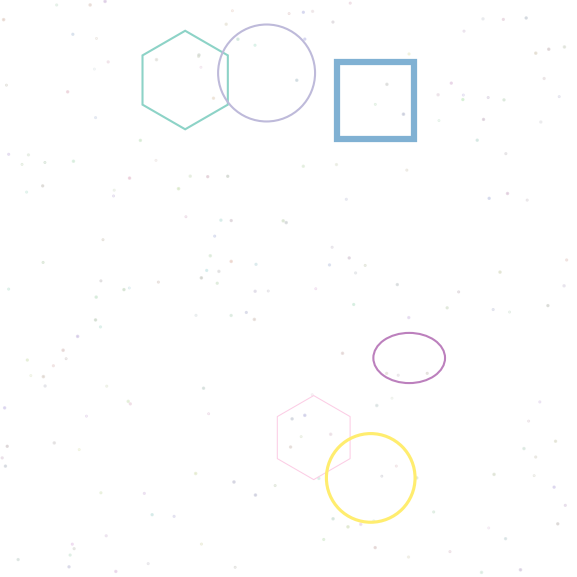[{"shape": "hexagon", "thickness": 1, "radius": 0.43, "center": [0.321, 0.861]}, {"shape": "circle", "thickness": 1, "radius": 0.42, "center": [0.462, 0.873]}, {"shape": "square", "thickness": 3, "radius": 0.33, "center": [0.65, 0.825]}, {"shape": "hexagon", "thickness": 0.5, "radius": 0.36, "center": [0.543, 0.241]}, {"shape": "oval", "thickness": 1, "radius": 0.31, "center": [0.709, 0.379]}, {"shape": "circle", "thickness": 1.5, "radius": 0.38, "center": [0.642, 0.172]}]